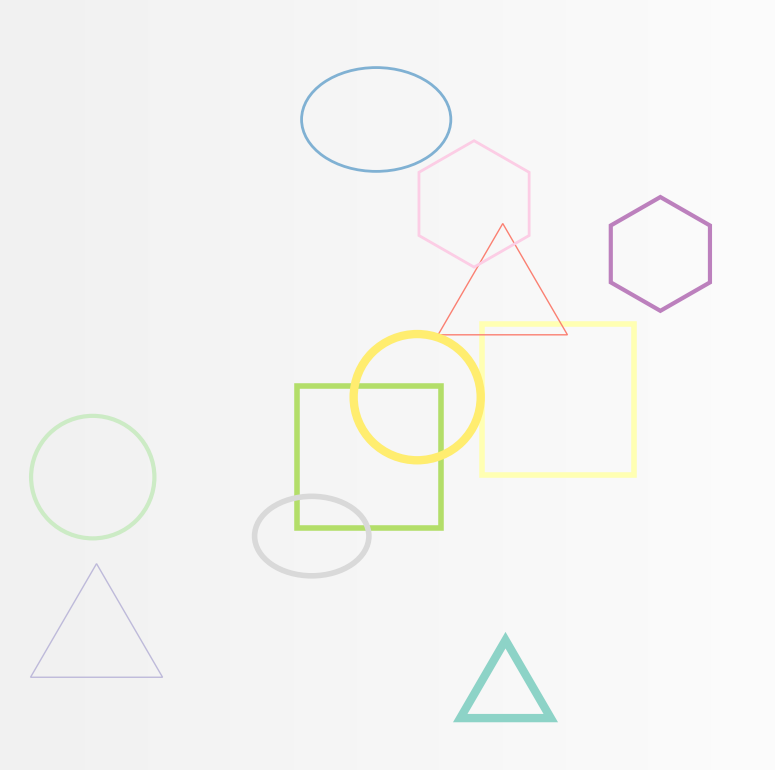[{"shape": "triangle", "thickness": 3, "radius": 0.34, "center": [0.652, 0.101]}, {"shape": "square", "thickness": 2, "radius": 0.49, "center": [0.72, 0.481]}, {"shape": "triangle", "thickness": 0.5, "radius": 0.49, "center": [0.125, 0.17]}, {"shape": "triangle", "thickness": 0.5, "radius": 0.48, "center": [0.649, 0.613]}, {"shape": "oval", "thickness": 1, "radius": 0.48, "center": [0.485, 0.845]}, {"shape": "square", "thickness": 2, "radius": 0.46, "center": [0.476, 0.407]}, {"shape": "hexagon", "thickness": 1, "radius": 0.41, "center": [0.612, 0.735]}, {"shape": "oval", "thickness": 2, "radius": 0.37, "center": [0.402, 0.304]}, {"shape": "hexagon", "thickness": 1.5, "radius": 0.37, "center": [0.852, 0.67]}, {"shape": "circle", "thickness": 1.5, "radius": 0.4, "center": [0.12, 0.38]}, {"shape": "circle", "thickness": 3, "radius": 0.41, "center": [0.538, 0.484]}]